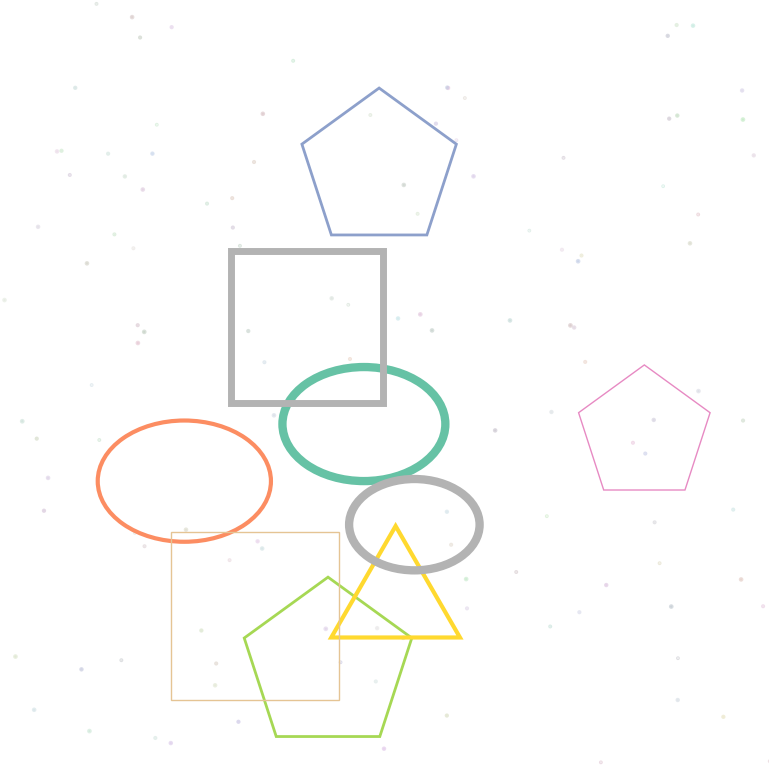[{"shape": "oval", "thickness": 3, "radius": 0.53, "center": [0.473, 0.449]}, {"shape": "oval", "thickness": 1.5, "radius": 0.56, "center": [0.239, 0.375]}, {"shape": "pentagon", "thickness": 1, "radius": 0.53, "center": [0.492, 0.78]}, {"shape": "pentagon", "thickness": 0.5, "radius": 0.45, "center": [0.837, 0.436]}, {"shape": "pentagon", "thickness": 1, "radius": 0.57, "center": [0.426, 0.136]}, {"shape": "triangle", "thickness": 1.5, "radius": 0.48, "center": [0.514, 0.22]}, {"shape": "square", "thickness": 0.5, "radius": 0.55, "center": [0.331, 0.2]}, {"shape": "square", "thickness": 2.5, "radius": 0.49, "center": [0.398, 0.575]}, {"shape": "oval", "thickness": 3, "radius": 0.42, "center": [0.538, 0.319]}]